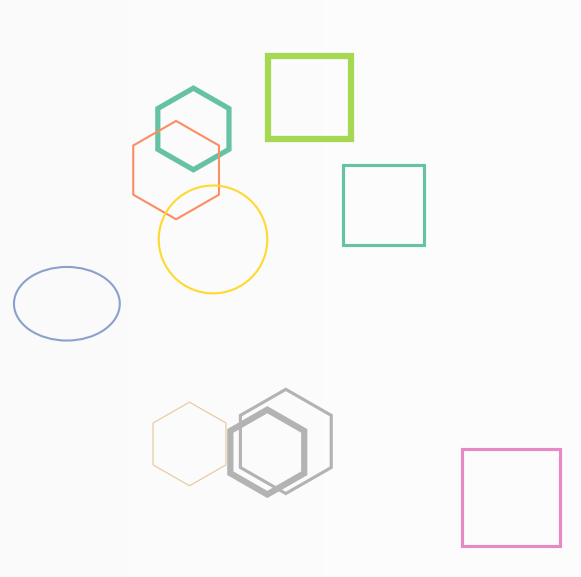[{"shape": "hexagon", "thickness": 2.5, "radius": 0.35, "center": [0.333, 0.776]}, {"shape": "square", "thickness": 1.5, "radius": 0.35, "center": [0.66, 0.644]}, {"shape": "hexagon", "thickness": 1, "radius": 0.43, "center": [0.303, 0.705]}, {"shape": "oval", "thickness": 1, "radius": 0.46, "center": [0.115, 0.473]}, {"shape": "square", "thickness": 1.5, "radius": 0.42, "center": [0.879, 0.138]}, {"shape": "square", "thickness": 3, "radius": 0.36, "center": [0.532, 0.831]}, {"shape": "circle", "thickness": 1, "radius": 0.47, "center": [0.367, 0.585]}, {"shape": "hexagon", "thickness": 0.5, "radius": 0.36, "center": [0.326, 0.23]}, {"shape": "hexagon", "thickness": 3, "radius": 0.37, "center": [0.46, 0.216]}, {"shape": "hexagon", "thickness": 1.5, "radius": 0.45, "center": [0.492, 0.235]}]